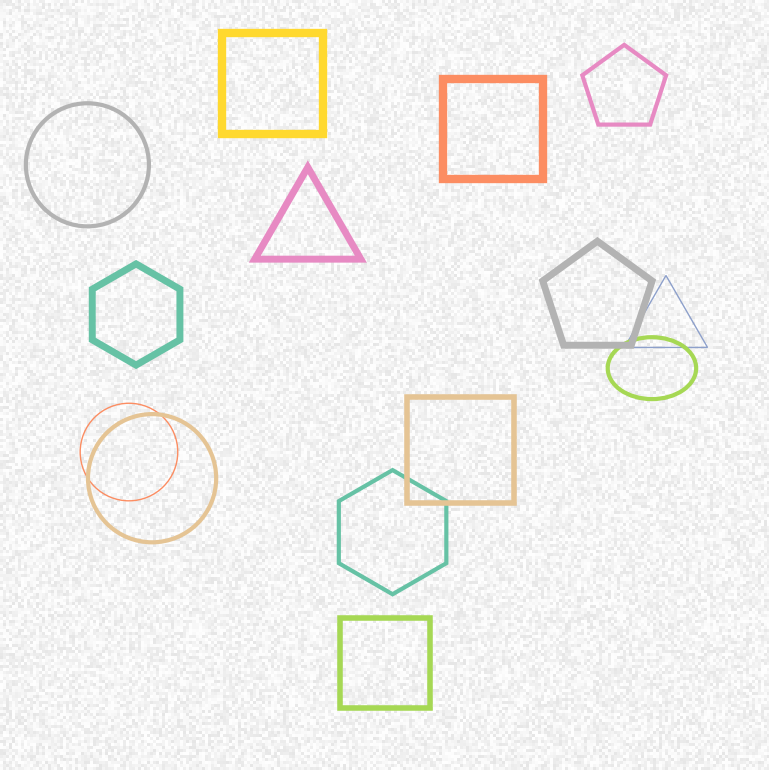[{"shape": "hexagon", "thickness": 1.5, "radius": 0.4, "center": [0.51, 0.309]}, {"shape": "hexagon", "thickness": 2.5, "radius": 0.33, "center": [0.177, 0.592]}, {"shape": "circle", "thickness": 0.5, "radius": 0.32, "center": [0.167, 0.413]}, {"shape": "square", "thickness": 3, "radius": 0.32, "center": [0.64, 0.833]}, {"shape": "triangle", "thickness": 0.5, "radius": 0.31, "center": [0.865, 0.58]}, {"shape": "triangle", "thickness": 2.5, "radius": 0.4, "center": [0.4, 0.703]}, {"shape": "pentagon", "thickness": 1.5, "radius": 0.29, "center": [0.811, 0.885]}, {"shape": "square", "thickness": 2, "radius": 0.29, "center": [0.5, 0.139]}, {"shape": "oval", "thickness": 1.5, "radius": 0.29, "center": [0.847, 0.522]}, {"shape": "square", "thickness": 3, "radius": 0.33, "center": [0.354, 0.891]}, {"shape": "circle", "thickness": 1.5, "radius": 0.42, "center": [0.198, 0.379]}, {"shape": "square", "thickness": 2, "radius": 0.34, "center": [0.598, 0.416]}, {"shape": "pentagon", "thickness": 2.5, "radius": 0.37, "center": [0.776, 0.612]}, {"shape": "circle", "thickness": 1.5, "radius": 0.4, "center": [0.114, 0.786]}]